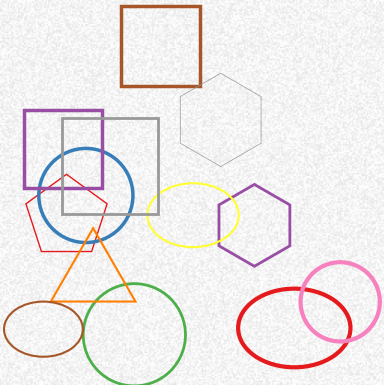[{"shape": "oval", "thickness": 3, "radius": 0.73, "center": [0.764, 0.148]}, {"shape": "pentagon", "thickness": 1, "radius": 0.55, "center": [0.173, 0.436]}, {"shape": "circle", "thickness": 2.5, "radius": 0.61, "center": [0.223, 0.492]}, {"shape": "circle", "thickness": 2, "radius": 0.66, "center": [0.349, 0.13]}, {"shape": "square", "thickness": 2.5, "radius": 0.5, "center": [0.163, 0.613]}, {"shape": "hexagon", "thickness": 2, "radius": 0.53, "center": [0.661, 0.415]}, {"shape": "triangle", "thickness": 1.5, "radius": 0.63, "center": [0.242, 0.28]}, {"shape": "oval", "thickness": 1.5, "radius": 0.59, "center": [0.501, 0.441]}, {"shape": "square", "thickness": 2.5, "radius": 0.52, "center": [0.417, 0.881]}, {"shape": "oval", "thickness": 1.5, "radius": 0.51, "center": [0.113, 0.145]}, {"shape": "circle", "thickness": 3, "radius": 0.51, "center": [0.884, 0.216]}, {"shape": "square", "thickness": 2, "radius": 0.62, "center": [0.286, 0.569]}, {"shape": "hexagon", "thickness": 0.5, "radius": 0.61, "center": [0.573, 0.689]}]